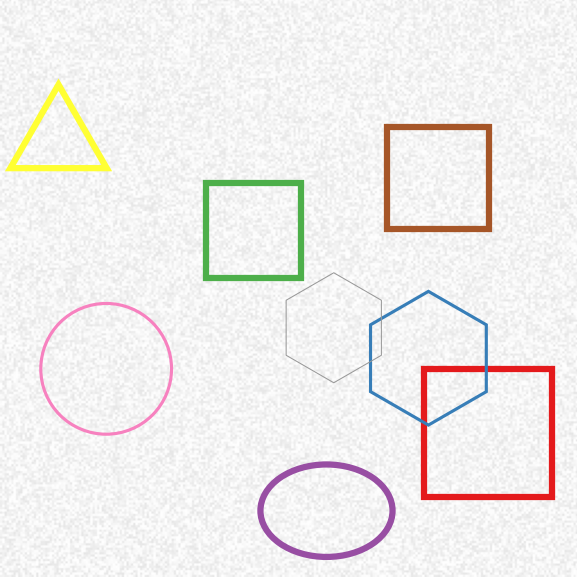[{"shape": "square", "thickness": 3, "radius": 0.55, "center": [0.845, 0.25]}, {"shape": "hexagon", "thickness": 1.5, "radius": 0.58, "center": [0.742, 0.379]}, {"shape": "square", "thickness": 3, "radius": 0.41, "center": [0.439, 0.6]}, {"shape": "oval", "thickness": 3, "radius": 0.57, "center": [0.565, 0.115]}, {"shape": "triangle", "thickness": 3, "radius": 0.48, "center": [0.101, 0.756]}, {"shape": "square", "thickness": 3, "radius": 0.44, "center": [0.759, 0.691]}, {"shape": "circle", "thickness": 1.5, "radius": 0.57, "center": [0.184, 0.36]}, {"shape": "hexagon", "thickness": 0.5, "radius": 0.48, "center": [0.578, 0.432]}]